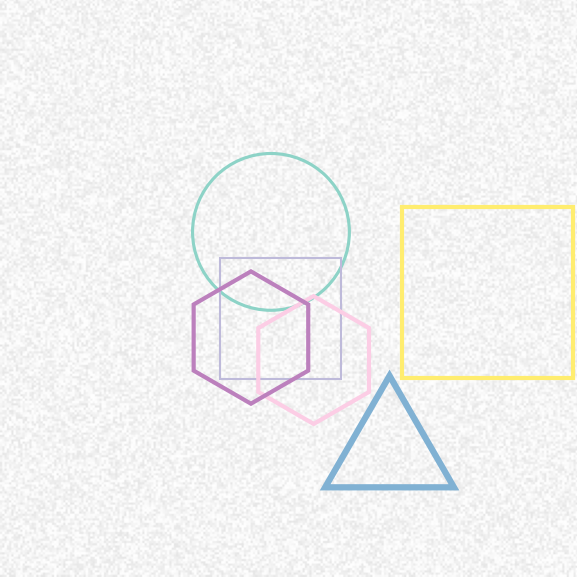[{"shape": "circle", "thickness": 1.5, "radius": 0.68, "center": [0.469, 0.598]}, {"shape": "square", "thickness": 1, "radius": 0.52, "center": [0.486, 0.447]}, {"shape": "triangle", "thickness": 3, "radius": 0.64, "center": [0.675, 0.22]}, {"shape": "hexagon", "thickness": 2, "radius": 0.55, "center": [0.543, 0.376]}, {"shape": "hexagon", "thickness": 2, "radius": 0.57, "center": [0.435, 0.415]}, {"shape": "square", "thickness": 2, "radius": 0.74, "center": [0.844, 0.493]}]